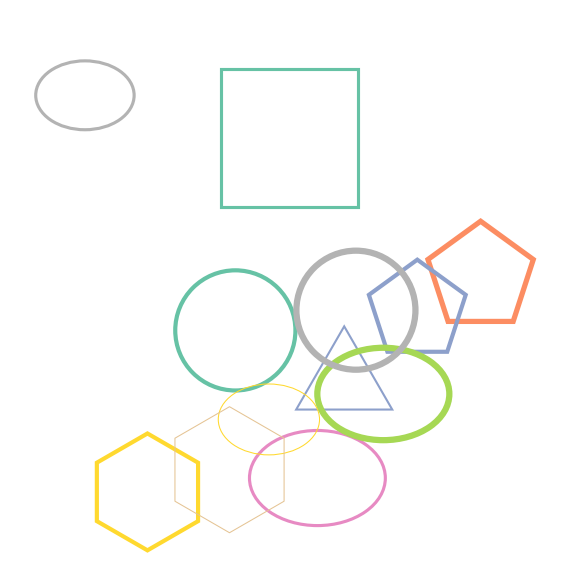[{"shape": "circle", "thickness": 2, "radius": 0.52, "center": [0.408, 0.427]}, {"shape": "square", "thickness": 1.5, "radius": 0.59, "center": [0.502, 0.76]}, {"shape": "pentagon", "thickness": 2.5, "radius": 0.48, "center": [0.832, 0.52]}, {"shape": "pentagon", "thickness": 2, "radius": 0.44, "center": [0.723, 0.461]}, {"shape": "triangle", "thickness": 1, "radius": 0.48, "center": [0.596, 0.338]}, {"shape": "oval", "thickness": 1.5, "radius": 0.59, "center": [0.55, 0.171]}, {"shape": "oval", "thickness": 3, "radius": 0.57, "center": [0.664, 0.317]}, {"shape": "hexagon", "thickness": 2, "radius": 0.51, "center": [0.255, 0.147]}, {"shape": "oval", "thickness": 0.5, "radius": 0.44, "center": [0.466, 0.273]}, {"shape": "hexagon", "thickness": 0.5, "radius": 0.55, "center": [0.397, 0.186]}, {"shape": "circle", "thickness": 3, "radius": 0.52, "center": [0.616, 0.462]}, {"shape": "oval", "thickness": 1.5, "radius": 0.43, "center": [0.147, 0.834]}]